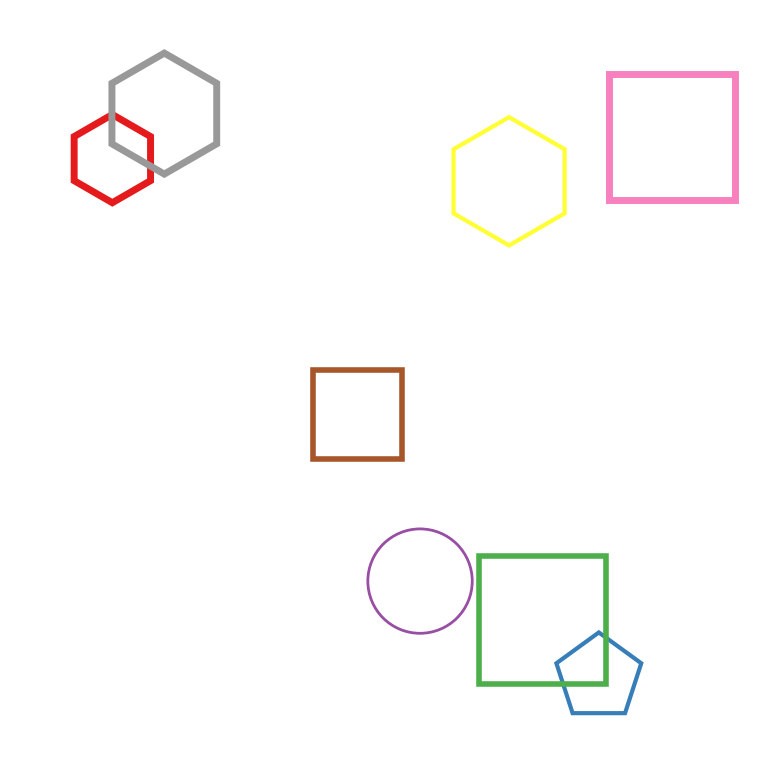[{"shape": "hexagon", "thickness": 2.5, "radius": 0.29, "center": [0.146, 0.794]}, {"shape": "pentagon", "thickness": 1.5, "radius": 0.29, "center": [0.778, 0.121]}, {"shape": "square", "thickness": 2, "radius": 0.42, "center": [0.705, 0.195]}, {"shape": "circle", "thickness": 1, "radius": 0.34, "center": [0.546, 0.245]}, {"shape": "hexagon", "thickness": 1.5, "radius": 0.42, "center": [0.661, 0.765]}, {"shape": "square", "thickness": 2, "radius": 0.29, "center": [0.464, 0.462]}, {"shape": "square", "thickness": 2.5, "radius": 0.41, "center": [0.873, 0.822]}, {"shape": "hexagon", "thickness": 2.5, "radius": 0.39, "center": [0.213, 0.852]}]